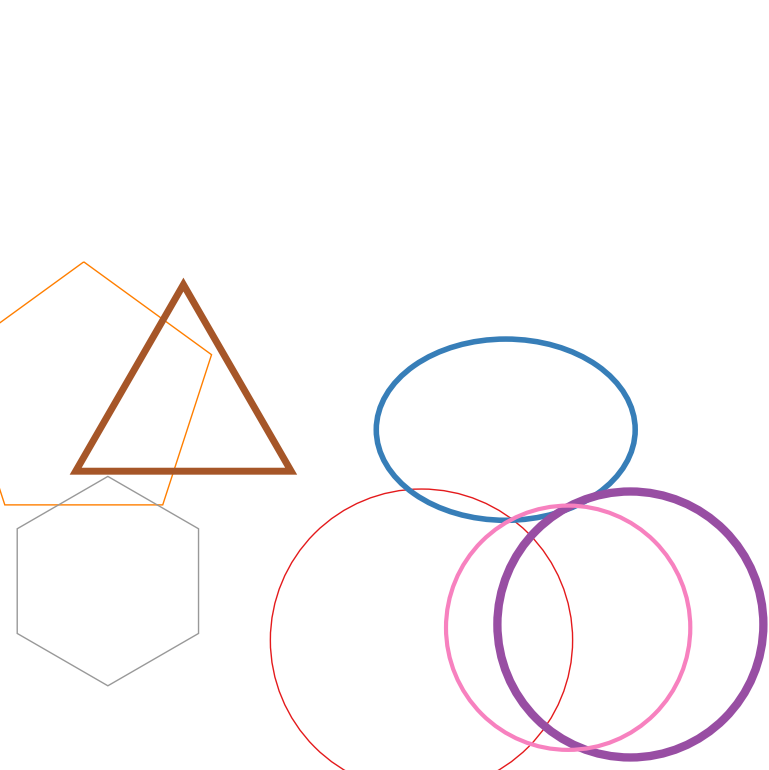[{"shape": "circle", "thickness": 0.5, "radius": 0.98, "center": [0.547, 0.169]}, {"shape": "oval", "thickness": 2, "radius": 0.84, "center": [0.657, 0.442]}, {"shape": "circle", "thickness": 3, "radius": 0.86, "center": [0.819, 0.189]}, {"shape": "pentagon", "thickness": 0.5, "radius": 0.87, "center": [0.109, 0.485]}, {"shape": "triangle", "thickness": 2.5, "radius": 0.81, "center": [0.238, 0.469]}, {"shape": "circle", "thickness": 1.5, "radius": 0.79, "center": [0.738, 0.185]}, {"shape": "hexagon", "thickness": 0.5, "radius": 0.68, "center": [0.14, 0.245]}]